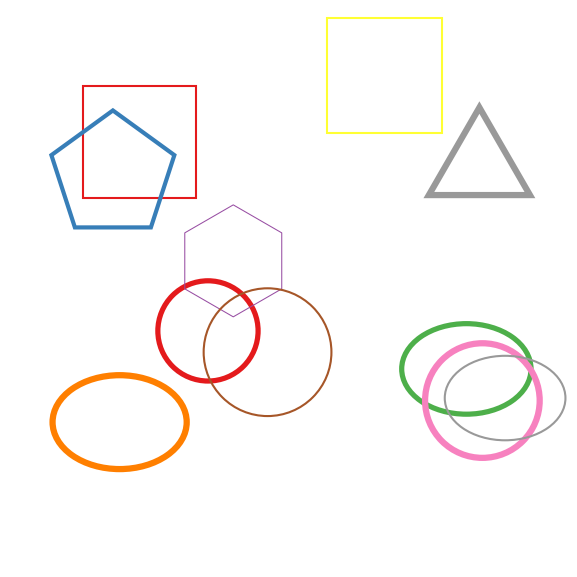[{"shape": "square", "thickness": 1, "radius": 0.49, "center": [0.242, 0.753]}, {"shape": "circle", "thickness": 2.5, "radius": 0.43, "center": [0.36, 0.426]}, {"shape": "pentagon", "thickness": 2, "radius": 0.56, "center": [0.195, 0.696]}, {"shape": "oval", "thickness": 2.5, "radius": 0.56, "center": [0.808, 0.36]}, {"shape": "hexagon", "thickness": 0.5, "radius": 0.48, "center": [0.404, 0.547]}, {"shape": "oval", "thickness": 3, "radius": 0.58, "center": [0.207, 0.268]}, {"shape": "square", "thickness": 1, "radius": 0.5, "center": [0.665, 0.868]}, {"shape": "circle", "thickness": 1, "radius": 0.55, "center": [0.463, 0.389]}, {"shape": "circle", "thickness": 3, "radius": 0.5, "center": [0.835, 0.306]}, {"shape": "oval", "thickness": 1, "radius": 0.52, "center": [0.875, 0.31]}, {"shape": "triangle", "thickness": 3, "radius": 0.51, "center": [0.83, 0.712]}]